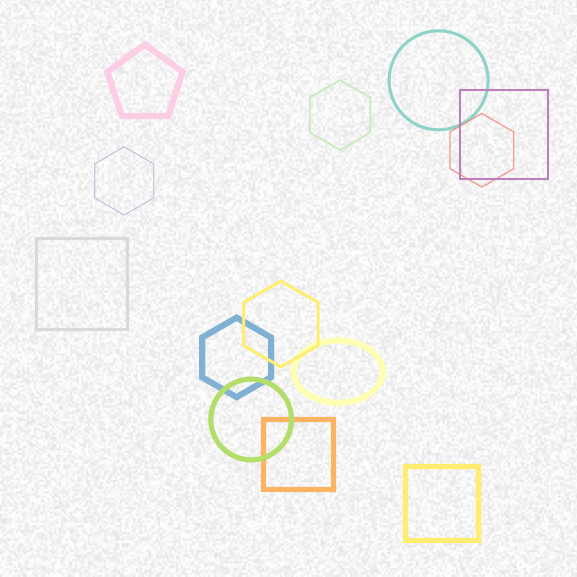[{"shape": "circle", "thickness": 1.5, "radius": 0.43, "center": [0.759, 0.86]}, {"shape": "oval", "thickness": 3, "radius": 0.39, "center": [0.586, 0.356]}, {"shape": "hexagon", "thickness": 0.5, "radius": 0.3, "center": [0.215, 0.686]}, {"shape": "hexagon", "thickness": 0.5, "radius": 0.32, "center": [0.834, 0.739]}, {"shape": "hexagon", "thickness": 3, "radius": 0.34, "center": [0.41, 0.38]}, {"shape": "square", "thickness": 2.5, "radius": 0.3, "center": [0.517, 0.213]}, {"shape": "circle", "thickness": 2.5, "radius": 0.35, "center": [0.435, 0.273]}, {"shape": "pentagon", "thickness": 3, "radius": 0.34, "center": [0.251, 0.854]}, {"shape": "square", "thickness": 1.5, "radius": 0.39, "center": [0.141, 0.509]}, {"shape": "square", "thickness": 1, "radius": 0.38, "center": [0.872, 0.766]}, {"shape": "hexagon", "thickness": 1, "radius": 0.3, "center": [0.589, 0.8]}, {"shape": "square", "thickness": 2.5, "radius": 0.32, "center": [0.764, 0.128]}, {"shape": "hexagon", "thickness": 1.5, "radius": 0.37, "center": [0.486, 0.438]}]